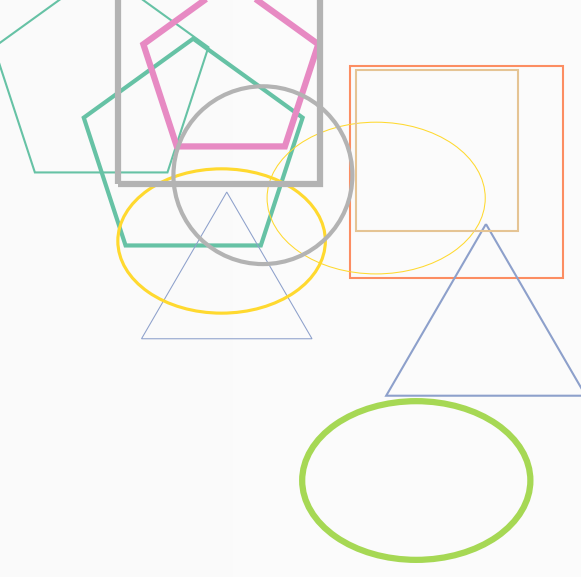[{"shape": "pentagon", "thickness": 1, "radius": 0.97, "center": [0.174, 0.858]}, {"shape": "pentagon", "thickness": 2, "radius": 0.99, "center": [0.332, 0.734]}, {"shape": "square", "thickness": 1, "radius": 0.92, "center": [0.786, 0.702]}, {"shape": "triangle", "thickness": 0.5, "radius": 0.85, "center": [0.39, 0.497]}, {"shape": "triangle", "thickness": 1, "radius": 0.99, "center": [0.836, 0.413]}, {"shape": "pentagon", "thickness": 3, "radius": 0.79, "center": [0.397, 0.874]}, {"shape": "oval", "thickness": 3, "radius": 0.98, "center": [0.716, 0.167]}, {"shape": "oval", "thickness": 1.5, "radius": 0.89, "center": [0.381, 0.582]}, {"shape": "oval", "thickness": 0.5, "radius": 0.94, "center": [0.647, 0.656]}, {"shape": "square", "thickness": 1, "radius": 0.7, "center": [0.751, 0.738]}, {"shape": "circle", "thickness": 2, "radius": 0.77, "center": [0.452, 0.696]}, {"shape": "square", "thickness": 3, "radius": 0.87, "center": [0.377, 0.853]}]